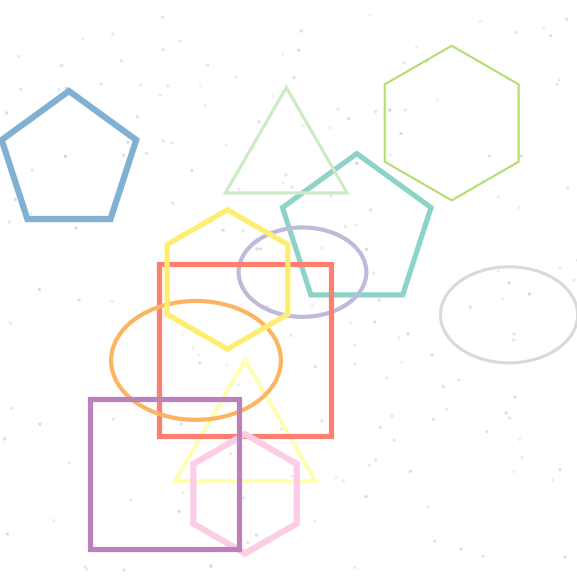[{"shape": "pentagon", "thickness": 2.5, "radius": 0.68, "center": [0.618, 0.598]}, {"shape": "triangle", "thickness": 2, "radius": 0.7, "center": [0.425, 0.236]}, {"shape": "oval", "thickness": 2, "radius": 0.55, "center": [0.524, 0.528]}, {"shape": "square", "thickness": 2.5, "radius": 0.75, "center": [0.424, 0.393]}, {"shape": "pentagon", "thickness": 3, "radius": 0.61, "center": [0.119, 0.719]}, {"shape": "oval", "thickness": 2, "radius": 0.74, "center": [0.339, 0.375]}, {"shape": "hexagon", "thickness": 1, "radius": 0.67, "center": [0.782, 0.786]}, {"shape": "hexagon", "thickness": 3, "radius": 0.52, "center": [0.424, 0.144]}, {"shape": "oval", "thickness": 1.5, "radius": 0.59, "center": [0.881, 0.454]}, {"shape": "square", "thickness": 2.5, "radius": 0.65, "center": [0.285, 0.179]}, {"shape": "triangle", "thickness": 1.5, "radius": 0.61, "center": [0.496, 0.726]}, {"shape": "hexagon", "thickness": 2.5, "radius": 0.6, "center": [0.394, 0.515]}]